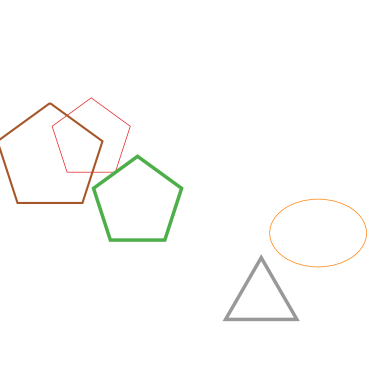[{"shape": "pentagon", "thickness": 0.5, "radius": 0.53, "center": [0.237, 0.639]}, {"shape": "pentagon", "thickness": 2.5, "radius": 0.6, "center": [0.357, 0.474]}, {"shape": "oval", "thickness": 0.5, "radius": 0.63, "center": [0.826, 0.395]}, {"shape": "pentagon", "thickness": 1.5, "radius": 0.72, "center": [0.13, 0.589]}, {"shape": "triangle", "thickness": 2.5, "radius": 0.53, "center": [0.678, 0.224]}]